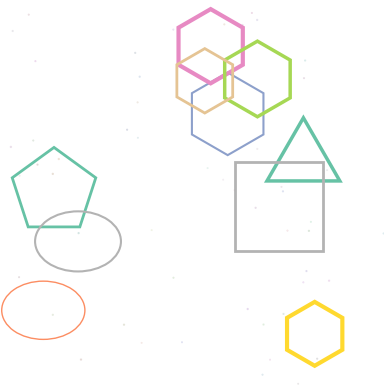[{"shape": "triangle", "thickness": 2.5, "radius": 0.55, "center": [0.788, 0.585]}, {"shape": "pentagon", "thickness": 2, "radius": 0.57, "center": [0.14, 0.503]}, {"shape": "oval", "thickness": 1, "radius": 0.54, "center": [0.112, 0.194]}, {"shape": "hexagon", "thickness": 1.5, "radius": 0.54, "center": [0.591, 0.704]}, {"shape": "hexagon", "thickness": 3, "radius": 0.48, "center": [0.547, 0.88]}, {"shape": "hexagon", "thickness": 2.5, "radius": 0.49, "center": [0.669, 0.795]}, {"shape": "hexagon", "thickness": 3, "radius": 0.41, "center": [0.817, 0.133]}, {"shape": "hexagon", "thickness": 2, "radius": 0.42, "center": [0.532, 0.79]}, {"shape": "square", "thickness": 2, "radius": 0.58, "center": [0.725, 0.464]}, {"shape": "oval", "thickness": 1.5, "radius": 0.56, "center": [0.203, 0.373]}]